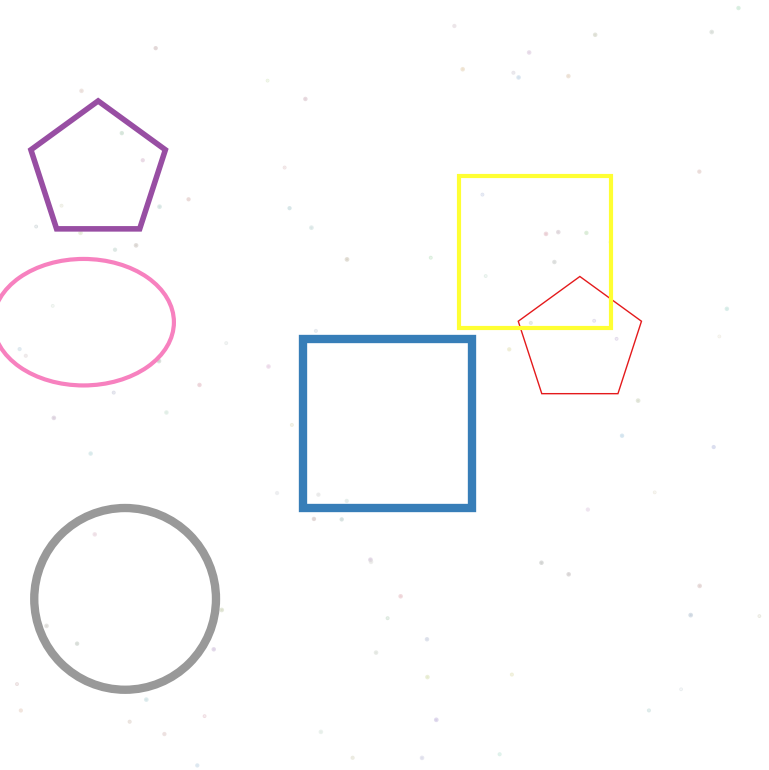[{"shape": "pentagon", "thickness": 0.5, "radius": 0.42, "center": [0.753, 0.557]}, {"shape": "square", "thickness": 3, "radius": 0.55, "center": [0.503, 0.45]}, {"shape": "pentagon", "thickness": 2, "radius": 0.46, "center": [0.127, 0.777]}, {"shape": "square", "thickness": 1.5, "radius": 0.49, "center": [0.695, 0.673]}, {"shape": "oval", "thickness": 1.5, "radius": 0.59, "center": [0.109, 0.582]}, {"shape": "circle", "thickness": 3, "radius": 0.59, "center": [0.162, 0.222]}]